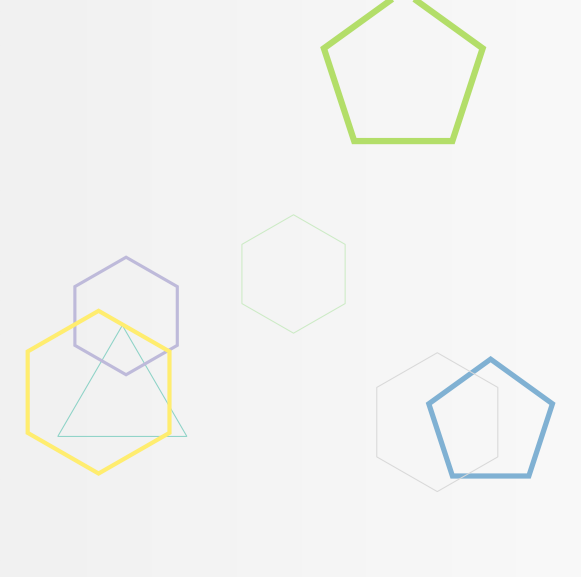[{"shape": "triangle", "thickness": 0.5, "radius": 0.64, "center": [0.21, 0.308]}, {"shape": "hexagon", "thickness": 1.5, "radius": 0.51, "center": [0.217, 0.452]}, {"shape": "pentagon", "thickness": 2.5, "radius": 0.56, "center": [0.844, 0.265]}, {"shape": "pentagon", "thickness": 3, "radius": 0.72, "center": [0.694, 0.871]}, {"shape": "hexagon", "thickness": 0.5, "radius": 0.6, "center": [0.752, 0.268]}, {"shape": "hexagon", "thickness": 0.5, "radius": 0.51, "center": [0.505, 0.525]}, {"shape": "hexagon", "thickness": 2, "radius": 0.7, "center": [0.17, 0.32]}]